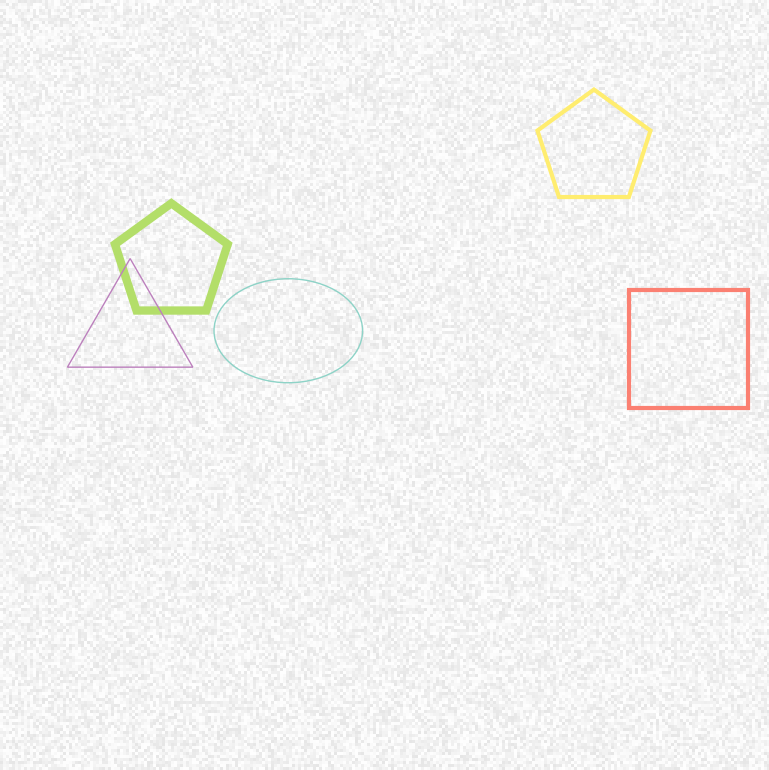[{"shape": "oval", "thickness": 0.5, "radius": 0.48, "center": [0.374, 0.57]}, {"shape": "square", "thickness": 1.5, "radius": 0.38, "center": [0.894, 0.547]}, {"shape": "pentagon", "thickness": 3, "radius": 0.38, "center": [0.223, 0.659]}, {"shape": "triangle", "thickness": 0.5, "radius": 0.47, "center": [0.169, 0.57]}, {"shape": "pentagon", "thickness": 1.5, "radius": 0.39, "center": [0.771, 0.807]}]